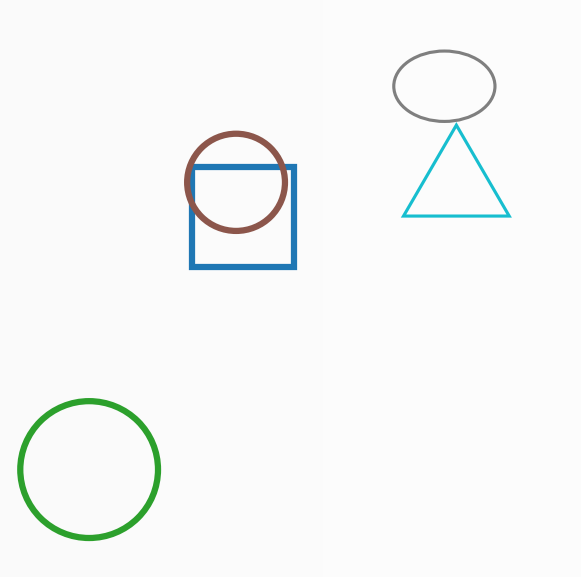[{"shape": "square", "thickness": 3, "radius": 0.43, "center": [0.418, 0.624]}, {"shape": "circle", "thickness": 3, "radius": 0.59, "center": [0.153, 0.186]}, {"shape": "circle", "thickness": 3, "radius": 0.42, "center": [0.406, 0.683]}, {"shape": "oval", "thickness": 1.5, "radius": 0.44, "center": [0.765, 0.85]}, {"shape": "triangle", "thickness": 1.5, "radius": 0.52, "center": [0.785, 0.677]}]